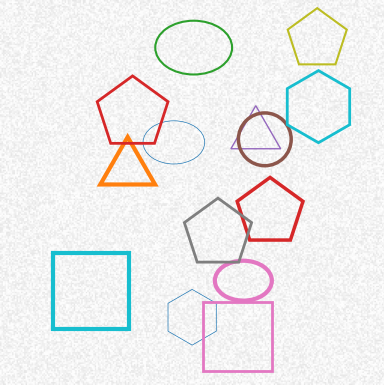[{"shape": "hexagon", "thickness": 0.5, "radius": 0.36, "center": [0.499, 0.176]}, {"shape": "oval", "thickness": 0.5, "radius": 0.4, "center": [0.452, 0.63]}, {"shape": "triangle", "thickness": 3, "radius": 0.41, "center": [0.332, 0.562]}, {"shape": "oval", "thickness": 1.5, "radius": 0.5, "center": [0.503, 0.876]}, {"shape": "pentagon", "thickness": 2.5, "radius": 0.45, "center": [0.701, 0.449]}, {"shape": "pentagon", "thickness": 2, "radius": 0.48, "center": [0.344, 0.706]}, {"shape": "triangle", "thickness": 1, "radius": 0.37, "center": [0.664, 0.651]}, {"shape": "circle", "thickness": 2.5, "radius": 0.34, "center": [0.688, 0.638]}, {"shape": "square", "thickness": 2, "radius": 0.45, "center": [0.616, 0.127]}, {"shape": "oval", "thickness": 3, "radius": 0.37, "center": [0.632, 0.271]}, {"shape": "pentagon", "thickness": 2, "radius": 0.46, "center": [0.566, 0.393]}, {"shape": "pentagon", "thickness": 1.5, "radius": 0.4, "center": [0.824, 0.898]}, {"shape": "hexagon", "thickness": 2, "radius": 0.47, "center": [0.827, 0.723]}, {"shape": "square", "thickness": 3, "radius": 0.49, "center": [0.236, 0.244]}]